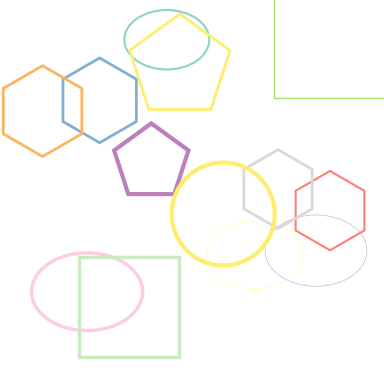[{"shape": "oval", "thickness": 1.5, "radius": 0.55, "center": [0.433, 0.897]}, {"shape": "oval", "thickness": 0.5, "radius": 0.62, "center": [0.662, 0.338]}, {"shape": "oval", "thickness": 0.5, "radius": 0.66, "center": [0.821, 0.349]}, {"shape": "hexagon", "thickness": 1.5, "radius": 0.52, "center": [0.857, 0.453]}, {"shape": "hexagon", "thickness": 2, "radius": 0.55, "center": [0.259, 0.739]}, {"shape": "hexagon", "thickness": 2, "radius": 0.59, "center": [0.111, 0.711]}, {"shape": "square", "thickness": 1, "radius": 0.72, "center": [0.857, 0.888]}, {"shape": "oval", "thickness": 2.5, "radius": 0.72, "center": [0.226, 0.242]}, {"shape": "hexagon", "thickness": 2, "radius": 0.51, "center": [0.722, 0.509]}, {"shape": "pentagon", "thickness": 3, "radius": 0.51, "center": [0.393, 0.578]}, {"shape": "square", "thickness": 2.5, "radius": 0.65, "center": [0.335, 0.202]}, {"shape": "pentagon", "thickness": 2, "radius": 0.69, "center": [0.467, 0.827]}, {"shape": "circle", "thickness": 3, "radius": 0.67, "center": [0.58, 0.444]}]